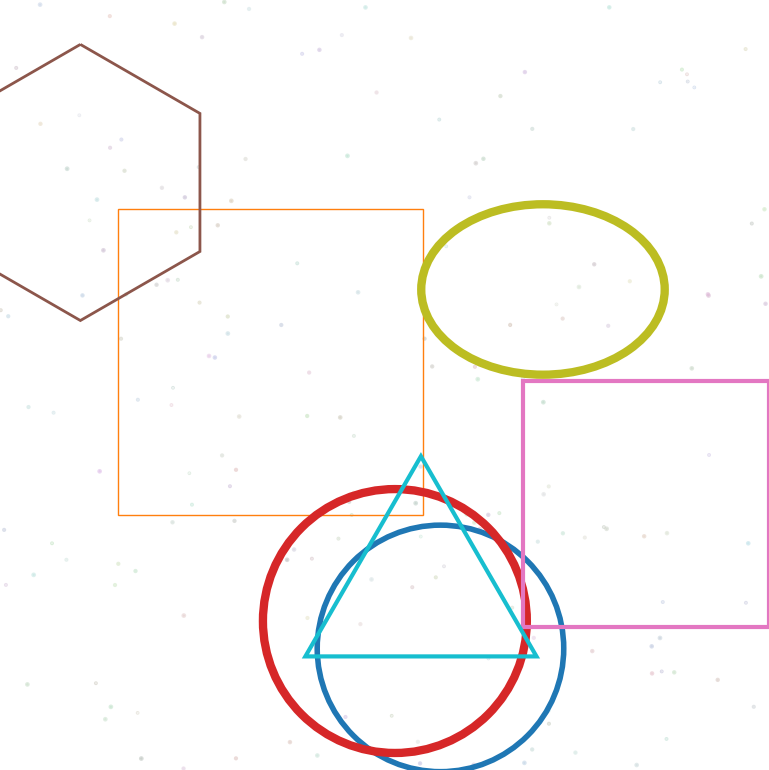[{"shape": "circle", "thickness": 2, "radius": 0.8, "center": [0.572, 0.158]}, {"shape": "square", "thickness": 0.5, "radius": 0.99, "center": [0.351, 0.53]}, {"shape": "circle", "thickness": 3, "radius": 0.86, "center": [0.513, 0.193]}, {"shape": "hexagon", "thickness": 1, "radius": 0.9, "center": [0.104, 0.763]}, {"shape": "square", "thickness": 1.5, "radius": 0.8, "center": [0.839, 0.346]}, {"shape": "oval", "thickness": 3, "radius": 0.79, "center": [0.705, 0.624]}, {"shape": "triangle", "thickness": 1.5, "radius": 0.87, "center": [0.547, 0.234]}]